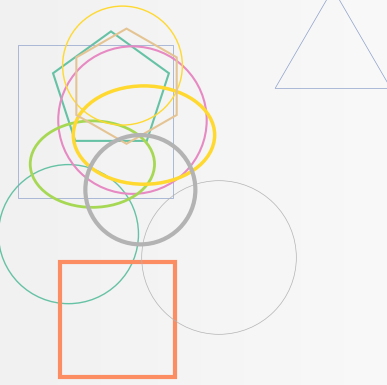[{"shape": "circle", "thickness": 1, "radius": 0.9, "center": [0.177, 0.392]}, {"shape": "pentagon", "thickness": 1.5, "radius": 0.79, "center": [0.286, 0.761]}, {"shape": "square", "thickness": 3, "radius": 0.75, "center": [0.303, 0.17]}, {"shape": "triangle", "thickness": 0.5, "radius": 0.86, "center": [0.859, 0.857]}, {"shape": "square", "thickness": 0.5, "radius": 1.0, "center": [0.246, 0.684]}, {"shape": "circle", "thickness": 1.5, "radius": 0.96, "center": [0.342, 0.688]}, {"shape": "oval", "thickness": 2, "radius": 0.8, "center": [0.238, 0.574]}, {"shape": "oval", "thickness": 2.5, "radius": 0.91, "center": [0.372, 0.649]}, {"shape": "circle", "thickness": 1, "radius": 0.77, "center": [0.316, 0.83]}, {"shape": "hexagon", "thickness": 1.5, "radius": 0.75, "center": [0.326, 0.776]}, {"shape": "circle", "thickness": 3, "radius": 0.71, "center": [0.362, 0.507]}, {"shape": "circle", "thickness": 0.5, "radius": 1.0, "center": [0.565, 0.331]}]